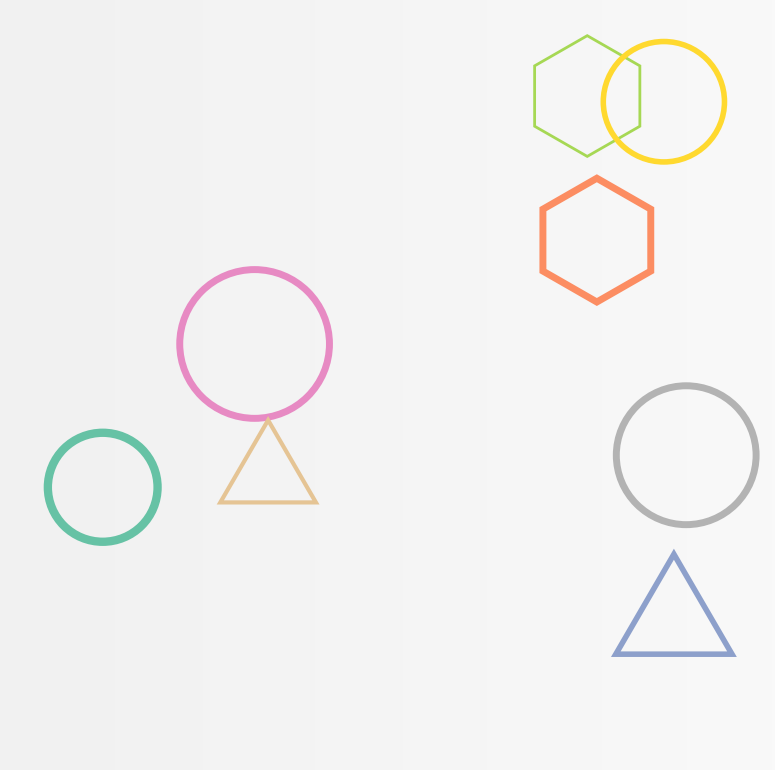[{"shape": "circle", "thickness": 3, "radius": 0.35, "center": [0.133, 0.367]}, {"shape": "hexagon", "thickness": 2.5, "radius": 0.4, "center": [0.77, 0.688]}, {"shape": "triangle", "thickness": 2, "radius": 0.43, "center": [0.87, 0.194]}, {"shape": "circle", "thickness": 2.5, "radius": 0.48, "center": [0.329, 0.553]}, {"shape": "hexagon", "thickness": 1, "radius": 0.39, "center": [0.758, 0.875]}, {"shape": "circle", "thickness": 2, "radius": 0.39, "center": [0.857, 0.868]}, {"shape": "triangle", "thickness": 1.5, "radius": 0.36, "center": [0.346, 0.383]}, {"shape": "circle", "thickness": 2.5, "radius": 0.45, "center": [0.885, 0.409]}]